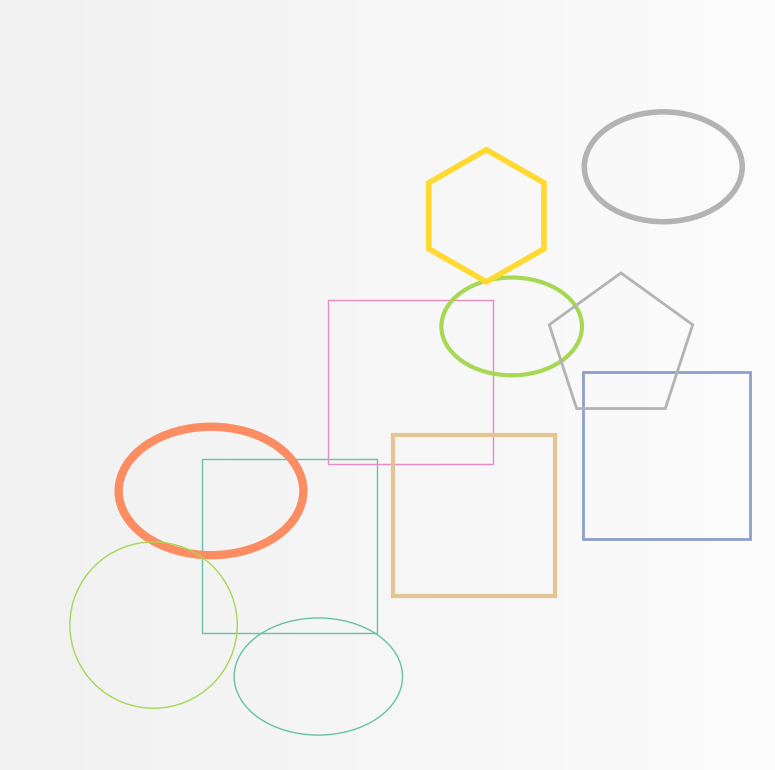[{"shape": "oval", "thickness": 0.5, "radius": 0.54, "center": [0.411, 0.121]}, {"shape": "square", "thickness": 0.5, "radius": 0.56, "center": [0.373, 0.291]}, {"shape": "oval", "thickness": 3, "radius": 0.6, "center": [0.272, 0.362]}, {"shape": "square", "thickness": 1, "radius": 0.54, "center": [0.86, 0.408]}, {"shape": "square", "thickness": 0.5, "radius": 0.53, "center": [0.53, 0.504]}, {"shape": "oval", "thickness": 1.5, "radius": 0.45, "center": [0.66, 0.576]}, {"shape": "circle", "thickness": 0.5, "radius": 0.54, "center": [0.198, 0.188]}, {"shape": "hexagon", "thickness": 2, "radius": 0.43, "center": [0.628, 0.72]}, {"shape": "square", "thickness": 1.5, "radius": 0.52, "center": [0.612, 0.331]}, {"shape": "pentagon", "thickness": 1, "radius": 0.49, "center": [0.801, 0.548]}, {"shape": "oval", "thickness": 2, "radius": 0.51, "center": [0.856, 0.783]}]